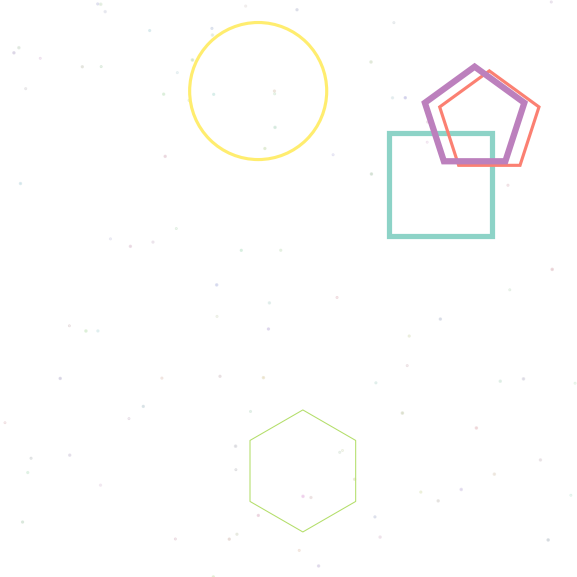[{"shape": "square", "thickness": 2.5, "radius": 0.45, "center": [0.763, 0.68]}, {"shape": "pentagon", "thickness": 1.5, "radius": 0.45, "center": [0.847, 0.786]}, {"shape": "hexagon", "thickness": 0.5, "radius": 0.53, "center": [0.524, 0.184]}, {"shape": "pentagon", "thickness": 3, "radius": 0.45, "center": [0.822, 0.793]}, {"shape": "circle", "thickness": 1.5, "radius": 0.59, "center": [0.447, 0.841]}]